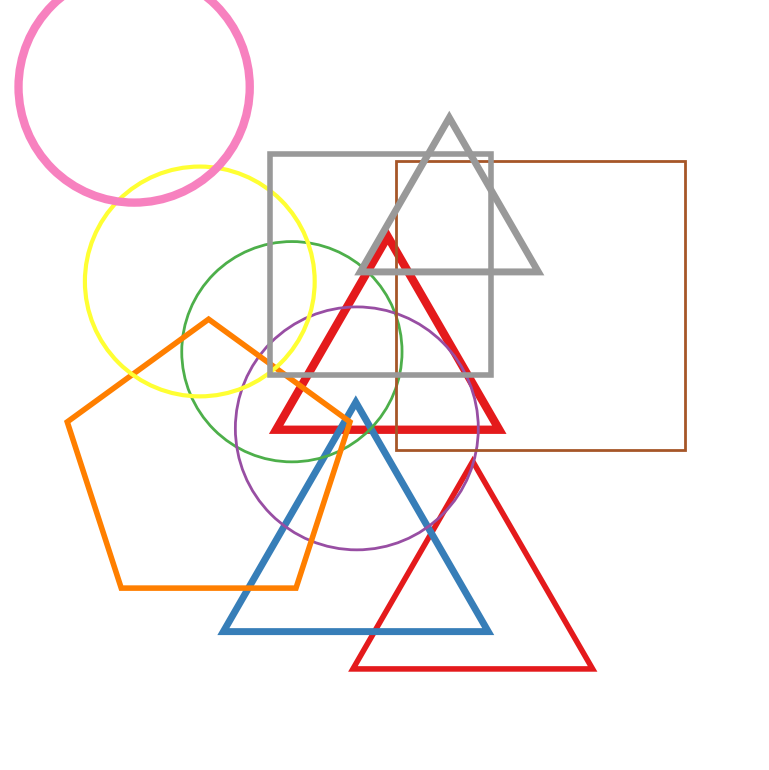[{"shape": "triangle", "thickness": 2, "radius": 0.9, "center": [0.614, 0.221]}, {"shape": "triangle", "thickness": 3, "radius": 0.84, "center": [0.504, 0.526]}, {"shape": "triangle", "thickness": 2.5, "radius": 0.99, "center": [0.462, 0.279]}, {"shape": "circle", "thickness": 1, "radius": 0.72, "center": [0.379, 0.543]}, {"shape": "circle", "thickness": 1, "radius": 0.79, "center": [0.463, 0.444]}, {"shape": "pentagon", "thickness": 2, "radius": 0.97, "center": [0.271, 0.392]}, {"shape": "circle", "thickness": 1.5, "radius": 0.75, "center": [0.259, 0.634]}, {"shape": "square", "thickness": 1, "radius": 0.94, "center": [0.702, 0.603]}, {"shape": "circle", "thickness": 3, "radius": 0.75, "center": [0.174, 0.887]}, {"shape": "square", "thickness": 2, "radius": 0.72, "center": [0.494, 0.657]}, {"shape": "triangle", "thickness": 2.5, "radius": 0.67, "center": [0.584, 0.714]}]